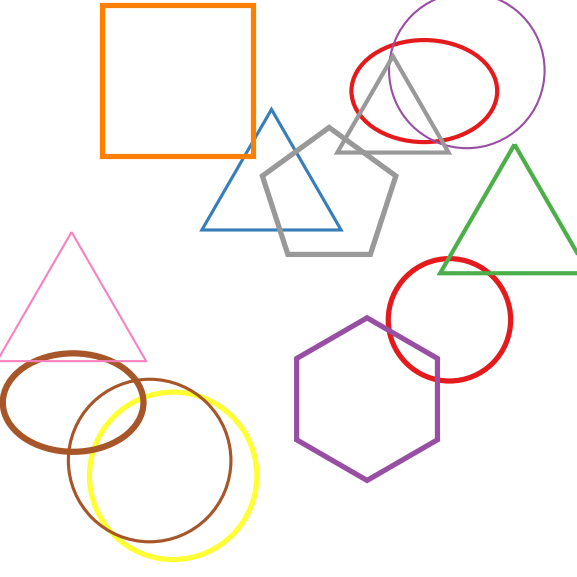[{"shape": "oval", "thickness": 2, "radius": 0.63, "center": [0.735, 0.841]}, {"shape": "circle", "thickness": 2.5, "radius": 0.53, "center": [0.778, 0.445]}, {"shape": "triangle", "thickness": 1.5, "radius": 0.7, "center": [0.47, 0.67]}, {"shape": "triangle", "thickness": 2, "radius": 0.74, "center": [0.891, 0.6]}, {"shape": "hexagon", "thickness": 2.5, "radius": 0.7, "center": [0.636, 0.308]}, {"shape": "circle", "thickness": 1, "radius": 0.67, "center": [0.808, 0.877]}, {"shape": "square", "thickness": 2.5, "radius": 0.66, "center": [0.307, 0.86]}, {"shape": "circle", "thickness": 2.5, "radius": 0.72, "center": [0.3, 0.175]}, {"shape": "oval", "thickness": 3, "radius": 0.61, "center": [0.127, 0.302]}, {"shape": "circle", "thickness": 1.5, "radius": 0.7, "center": [0.259, 0.202]}, {"shape": "triangle", "thickness": 1, "radius": 0.75, "center": [0.124, 0.448]}, {"shape": "pentagon", "thickness": 2.5, "radius": 0.61, "center": [0.57, 0.657]}, {"shape": "triangle", "thickness": 2, "radius": 0.56, "center": [0.68, 0.791]}]